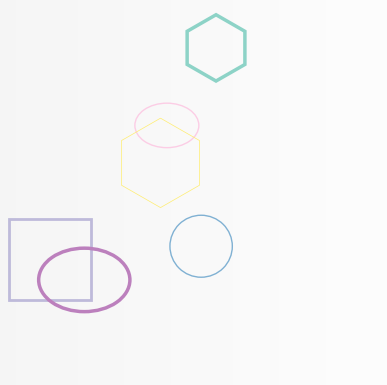[{"shape": "hexagon", "thickness": 2.5, "radius": 0.43, "center": [0.557, 0.876]}, {"shape": "square", "thickness": 2, "radius": 0.53, "center": [0.13, 0.326]}, {"shape": "circle", "thickness": 1, "radius": 0.4, "center": [0.519, 0.36]}, {"shape": "oval", "thickness": 1, "radius": 0.41, "center": [0.431, 0.674]}, {"shape": "oval", "thickness": 2.5, "radius": 0.59, "center": [0.218, 0.273]}, {"shape": "hexagon", "thickness": 0.5, "radius": 0.58, "center": [0.414, 0.577]}]